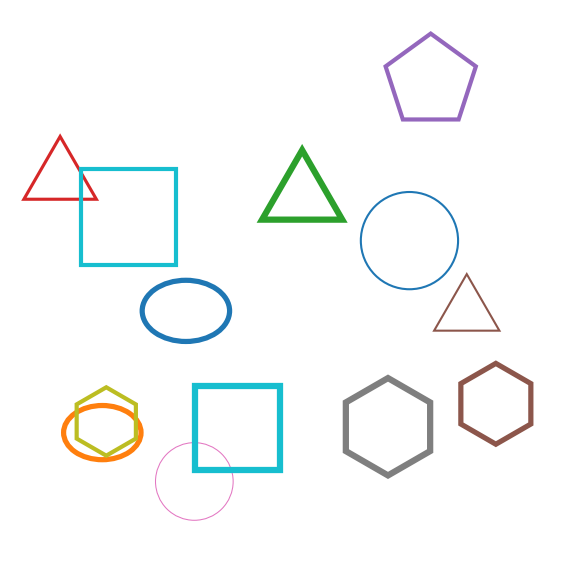[{"shape": "oval", "thickness": 2.5, "radius": 0.38, "center": [0.322, 0.461]}, {"shape": "circle", "thickness": 1, "radius": 0.42, "center": [0.709, 0.582]}, {"shape": "oval", "thickness": 2.5, "radius": 0.34, "center": [0.177, 0.25]}, {"shape": "triangle", "thickness": 3, "radius": 0.4, "center": [0.523, 0.659]}, {"shape": "triangle", "thickness": 1.5, "radius": 0.36, "center": [0.104, 0.69]}, {"shape": "pentagon", "thickness": 2, "radius": 0.41, "center": [0.746, 0.859]}, {"shape": "triangle", "thickness": 1, "radius": 0.33, "center": [0.808, 0.459]}, {"shape": "hexagon", "thickness": 2.5, "radius": 0.35, "center": [0.859, 0.3]}, {"shape": "circle", "thickness": 0.5, "radius": 0.34, "center": [0.336, 0.165]}, {"shape": "hexagon", "thickness": 3, "radius": 0.42, "center": [0.672, 0.26]}, {"shape": "hexagon", "thickness": 2, "radius": 0.3, "center": [0.184, 0.269]}, {"shape": "square", "thickness": 2, "radius": 0.41, "center": [0.222, 0.623]}, {"shape": "square", "thickness": 3, "radius": 0.37, "center": [0.411, 0.258]}]